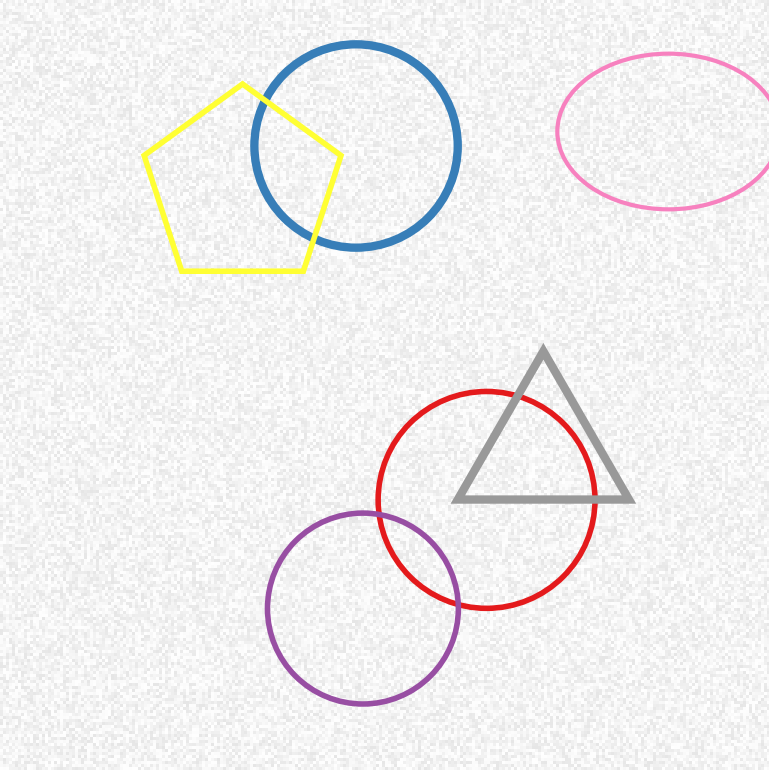[{"shape": "circle", "thickness": 2, "radius": 0.7, "center": [0.632, 0.351]}, {"shape": "circle", "thickness": 3, "radius": 0.66, "center": [0.462, 0.81]}, {"shape": "circle", "thickness": 2, "radius": 0.62, "center": [0.471, 0.21]}, {"shape": "pentagon", "thickness": 2, "radius": 0.67, "center": [0.315, 0.757]}, {"shape": "oval", "thickness": 1.5, "radius": 0.72, "center": [0.868, 0.829]}, {"shape": "triangle", "thickness": 3, "radius": 0.64, "center": [0.706, 0.415]}]